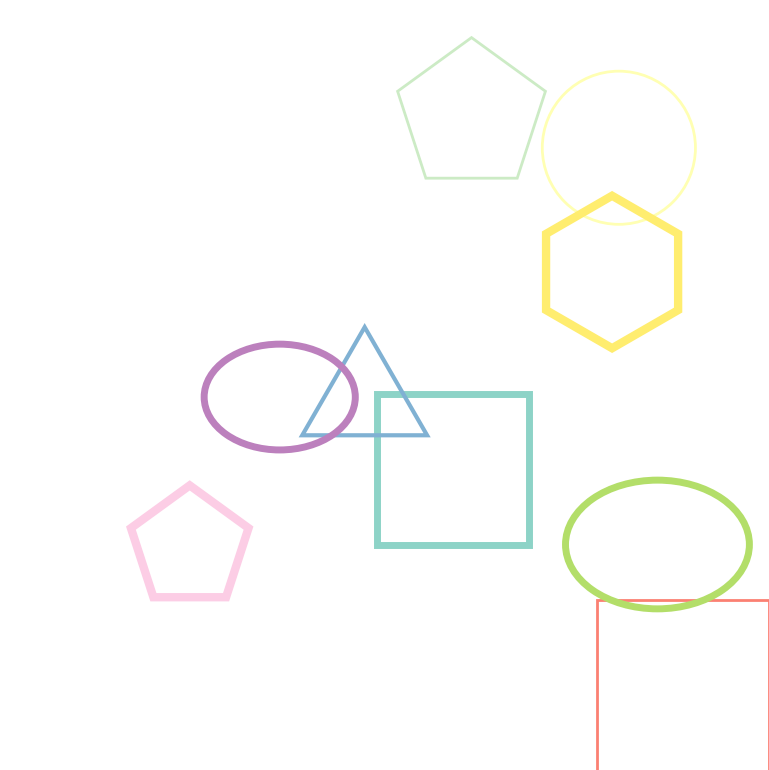[{"shape": "square", "thickness": 2.5, "radius": 0.49, "center": [0.588, 0.39]}, {"shape": "circle", "thickness": 1, "radius": 0.5, "center": [0.804, 0.808]}, {"shape": "square", "thickness": 1, "radius": 0.56, "center": [0.887, 0.109]}, {"shape": "triangle", "thickness": 1.5, "radius": 0.47, "center": [0.474, 0.482]}, {"shape": "oval", "thickness": 2.5, "radius": 0.6, "center": [0.854, 0.293]}, {"shape": "pentagon", "thickness": 3, "radius": 0.4, "center": [0.246, 0.289]}, {"shape": "oval", "thickness": 2.5, "radius": 0.49, "center": [0.363, 0.484]}, {"shape": "pentagon", "thickness": 1, "radius": 0.5, "center": [0.612, 0.85]}, {"shape": "hexagon", "thickness": 3, "radius": 0.5, "center": [0.795, 0.647]}]